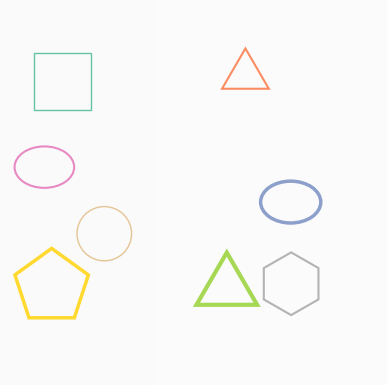[{"shape": "square", "thickness": 1, "radius": 0.37, "center": [0.161, 0.788]}, {"shape": "triangle", "thickness": 1.5, "radius": 0.35, "center": [0.633, 0.804]}, {"shape": "oval", "thickness": 2.5, "radius": 0.39, "center": [0.75, 0.475]}, {"shape": "oval", "thickness": 1.5, "radius": 0.38, "center": [0.114, 0.566]}, {"shape": "triangle", "thickness": 3, "radius": 0.45, "center": [0.585, 0.254]}, {"shape": "pentagon", "thickness": 2.5, "radius": 0.5, "center": [0.133, 0.255]}, {"shape": "circle", "thickness": 1, "radius": 0.35, "center": [0.269, 0.393]}, {"shape": "hexagon", "thickness": 1.5, "radius": 0.41, "center": [0.751, 0.263]}]